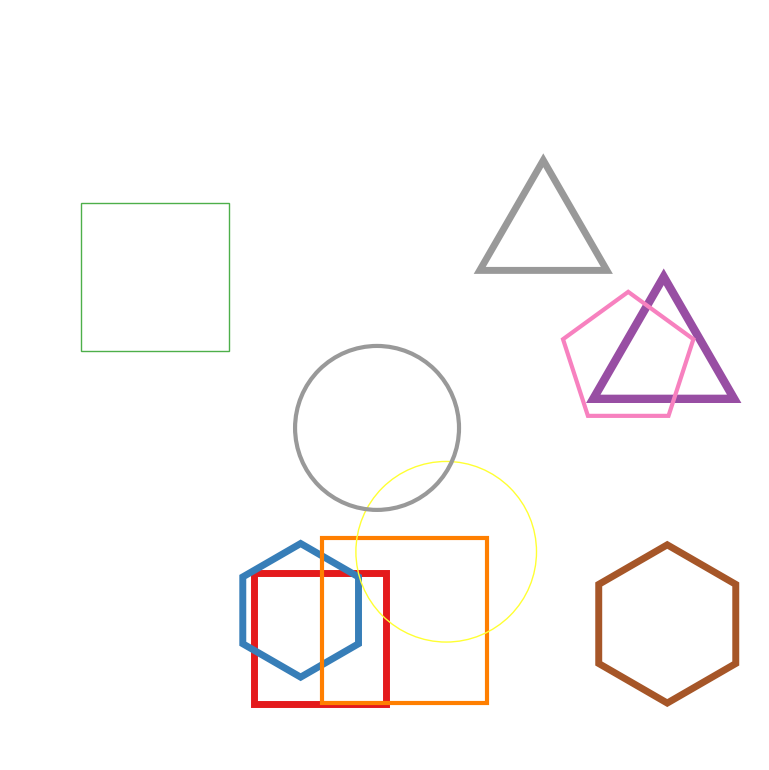[{"shape": "square", "thickness": 2.5, "radius": 0.43, "center": [0.415, 0.171]}, {"shape": "hexagon", "thickness": 2.5, "radius": 0.43, "center": [0.39, 0.207]}, {"shape": "square", "thickness": 0.5, "radius": 0.48, "center": [0.201, 0.64]}, {"shape": "triangle", "thickness": 3, "radius": 0.53, "center": [0.862, 0.535]}, {"shape": "square", "thickness": 1.5, "radius": 0.54, "center": [0.525, 0.194]}, {"shape": "circle", "thickness": 0.5, "radius": 0.59, "center": [0.579, 0.283]}, {"shape": "hexagon", "thickness": 2.5, "radius": 0.51, "center": [0.867, 0.19]}, {"shape": "pentagon", "thickness": 1.5, "radius": 0.45, "center": [0.816, 0.532]}, {"shape": "circle", "thickness": 1.5, "radius": 0.53, "center": [0.49, 0.444]}, {"shape": "triangle", "thickness": 2.5, "radius": 0.48, "center": [0.706, 0.697]}]